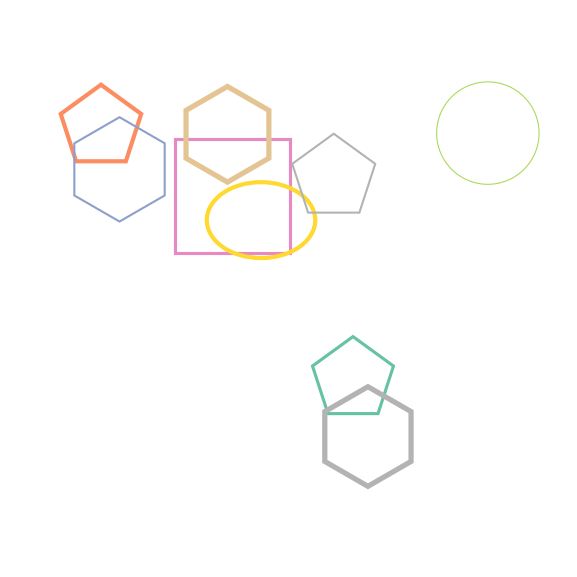[{"shape": "pentagon", "thickness": 1.5, "radius": 0.37, "center": [0.611, 0.343]}, {"shape": "pentagon", "thickness": 2, "radius": 0.37, "center": [0.175, 0.779]}, {"shape": "hexagon", "thickness": 1, "radius": 0.45, "center": [0.207, 0.706]}, {"shape": "square", "thickness": 1.5, "radius": 0.5, "center": [0.402, 0.66]}, {"shape": "circle", "thickness": 0.5, "radius": 0.44, "center": [0.845, 0.769]}, {"shape": "oval", "thickness": 2, "radius": 0.47, "center": [0.452, 0.618]}, {"shape": "hexagon", "thickness": 2.5, "radius": 0.41, "center": [0.394, 0.767]}, {"shape": "pentagon", "thickness": 1, "radius": 0.38, "center": [0.578, 0.692]}, {"shape": "hexagon", "thickness": 2.5, "radius": 0.43, "center": [0.637, 0.243]}]